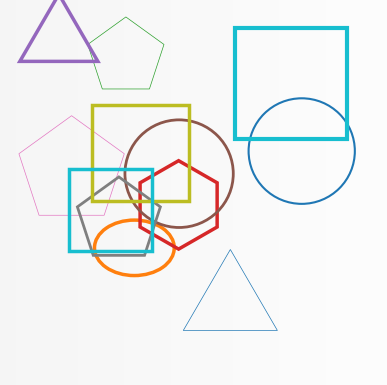[{"shape": "circle", "thickness": 1.5, "radius": 0.69, "center": [0.779, 0.608]}, {"shape": "triangle", "thickness": 0.5, "radius": 0.7, "center": [0.594, 0.212]}, {"shape": "oval", "thickness": 2.5, "radius": 0.51, "center": [0.347, 0.356]}, {"shape": "pentagon", "thickness": 0.5, "radius": 0.52, "center": [0.325, 0.853]}, {"shape": "hexagon", "thickness": 2.5, "radius": 0.57, "center": [0.461, 0.468]}, {"shape": "triangle", "thickness": 2.5, "radius": 0.58, "center": [0.152, 0.899]}, {"shape": "circle", "thickness": 2, "radius": 0.7, "center": [0.462, 0.549]}, {"shape": "pentagon", "thickness": 0.5, "radius": 0.71, "center": [0.185, 0.557]}, {"shape": "pentagon", "thickness": 2, "radius": 0.56, "center": [0.307, 0.428]}, {"shape": "square", "thickness": 2.5, "radius": 0.63, "center": [0.362, 0.602]}, {"shape": "square", "thickness": 3, "radius": 0.72, "center": [0.751, 0.782]}, {"shape": "square", "thickness": 2.5, "radius": 0.53, "center": [0.284, 0.454]}]